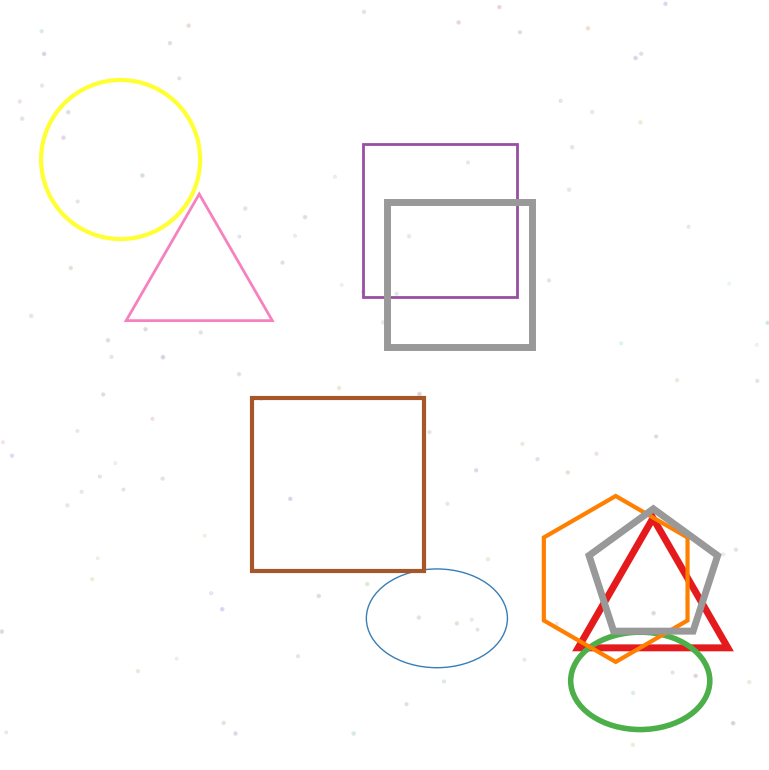[{"shape": "triangle", "thickness": 2.5, "radius": 0.56, "center": [0.848, 0.215]}, {"shape": "oval", "thickness": 0.5, "radius": 0.46, "center": [0.567, 0.197]}, {"shape": "oval", "thickness": 2, "radius": 0.45, "center": [0.831, 0.116]}, {"shape": "square", "thickness": 1, "radius": 0.5, "center": [0.572, 0.714]}, {"shape": "hexagon", "thickness": 1.5, "radius": 0.54, "center": [0.8, 0.248]}, {"shape": "circle", "thickness": 1.5, "radius": 0.52, "center": [0.157, 0.793]}, {"shape": "square", "thickness": 1.5, "radius": 0.56, "center": [0.439, 0.371]}, {"shape": "triangle", "thickness": 1, "radius": 0.55, "center": [0.259, 0.638]}, {"shape": "pentagon", "thickness": 2.5, "radius": 0.44, "center": [0.848, 0.251]}, {"shape": "square", "thickness": 2.5, "radius": 0.47, "center": [0.597, 0.644]}]